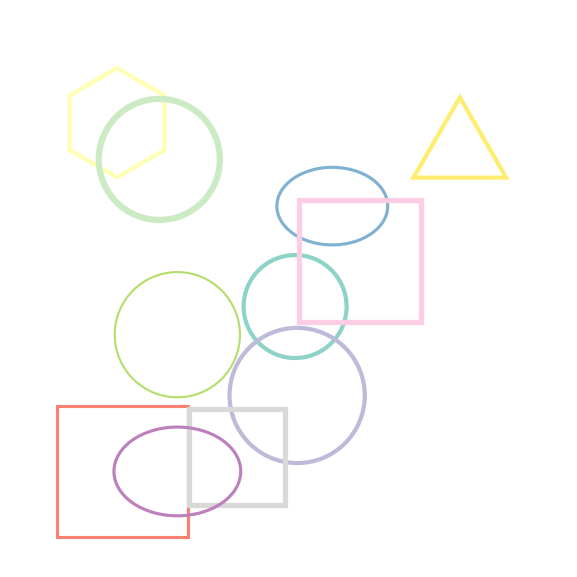[{"shape": "circle", "thickness": 2, "radius": 0.45, "center": [0.511, 0.468]}, {"shape": "hexagon", "thickness": 2, "radius": 0.47, "center": [0.203, 0.787]}, {"shape": "circle", "thickness": 2, "radius": 0.59, "center": [0.515, 0.314]}, {"shape": "square", "thickness": 1.5, "radius": 0.57, "center": [0.212, 0.183]}, {"shape": "oval", "thickness": 1.5, "radius": 0.48, "center": [0.575, 0.642]}, {"shape": "circle", "thickness": 1, "radius": 0.54, "center": [0.307, 0.42]}, {"shape": "square", "thickness": 2.5, "radius": 0.53, "center": [0.623, 0.547]}, {"shape": "square", "thickness": 2.5, "radius": 0.42, "center": [0.41, 0.208]}, {"shape": "oval", "thickness": 1.5, "radius": 0.55, "center": [0.307, 0.183]}, {"shape": "circle", "thickness": 3, "radius": 0.52, "center": [0.276, 0.723]}, {"shape": "triangle", "thickness": 2, "radius": 0.46, "center": [0.796, 0.738]}]